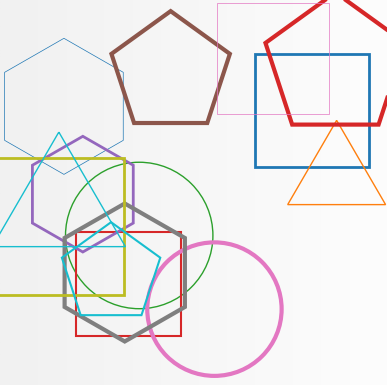[{"shape": "hexagon", "thickness": 0.5, "radius": 0.88, "center": [0.165, 0.724]}, {"shape": "square", "thickness": 2, "radius": 0.74, "center": [0.805, 0.712]}, {"shape": "triangle", "thickness": 1, "radius": 0.73, "center": [0.869, 0.541]}, {"shape": "circle", "thickness": 1, "radius": 0.95, "center": [0.359, 0.388]}, {"shape": "square", "thickness": 1.5, "radius": 0.68, "center": [0.332, 0.262]}, {"shape": "pentagon", "thickness": 3, "radius": 0.95, "center": [0.865, 0.83]}, {"shape": "hexagon", "thickness": 2, "radius": 0.75, "center": [0.214, 0.496]}, {"shape": "pentagon", "thickness": 3, "radius": 0.8, "center": [0.44, 0.81]}, {"shape": "square", "thickness": 0.5, "radius": 0.72, "center": [0.706, 0.848]}, {"shape": "circle", "thickness": 3, "radius": 0.87, "center": [0.553, 0.197]}, {"shape": "hexagon", "thickness": 3, "radius": 0.9, "center": [0.322, 0.292]}, {"shape": "square", "thickness": 2, "radius": 0.89, "center": [0.143, 0.412]}, {"shape": "triangle", "thickness": 1, "radius": 0.99, "center": [0.152, 0.459]}, {"shape": "pentagon", "thickness": 1.5, "radius": 0.67, "center": [0.287, 0.289]}]